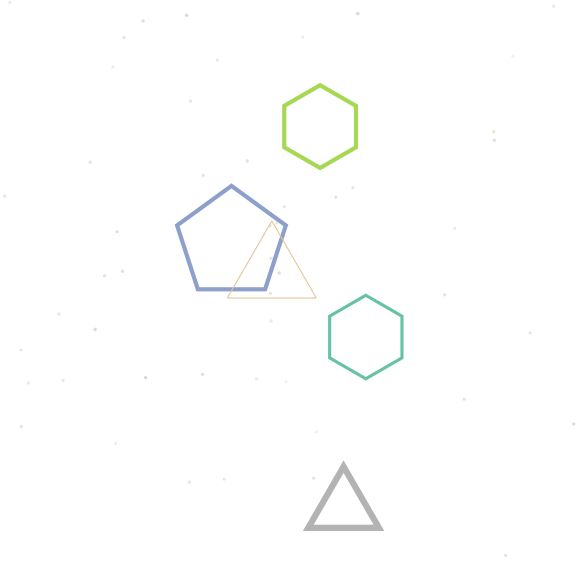[{"shape": "hexagon", "thickness": 1.5, "radius": 0.36, "center": [0.633, 0.416]}, {"shape": "pentagon", "thickness": 2, "radius": 0.49, "center": [0.401, 0.578]}, {"shape": "hexagon", "thickness": 2, "radius": 0.36, "center": [0.554, 0.78]}, {"shape": "triangle", "thickness": 0.5, "radius": 0.45, "center": [0.471, 0.528]}, {"shape": "triangle", "thickness": 3, "radius": 0.35, "center": [0.595, 0.12]}]